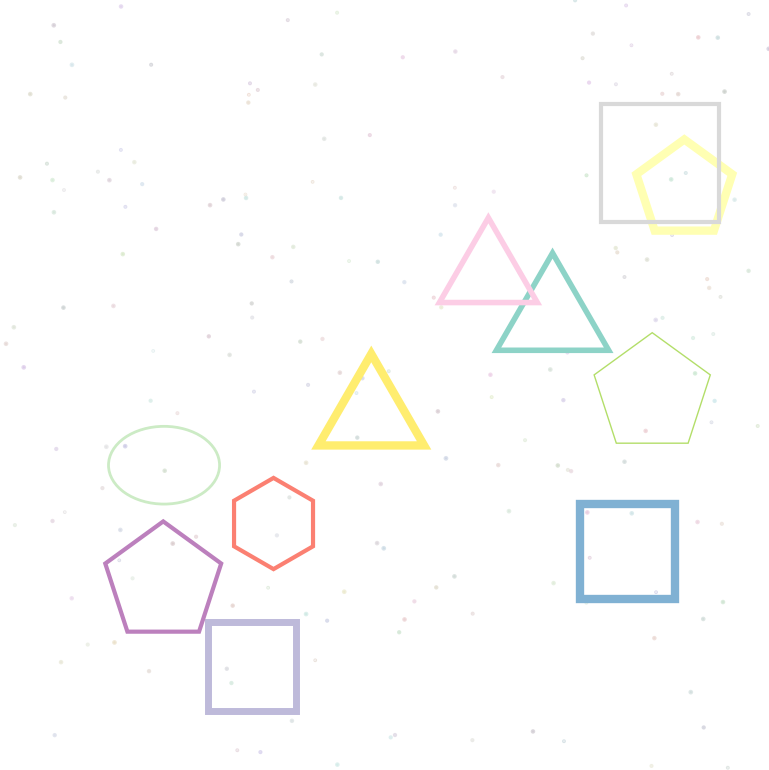[{"shape": "triangle", "thickness": 2, "radius": 0.42, "center": [0.718, 0.587]}, {"shape": "pentagon", "thickness": 3, "radius": 0.33, "center": [0.889, 0.753]}, {"shape": "square", "thickness": 2.5, "radius": 0.29, "center": [0.327, 0.134]}, {"shape": "hexagon", "thickness": 1.5, "radius": 0.3, "center": [0.355, 0.32]}, {"shape": "square", "thickness": 3, "radius": 0.31, "center": [0.815, 0.283]}, {"shape": "pentagon", "thickness": 0.5, "radius": 0.4, "center": [0.847, 0.489]}, {"shape": "triangle", "thickness": 2, "radius": 0.37, "center": [0.634, 0.644]}, {"shape": "square", "thickness": 1.5, "radius": 0.38, "center": [0.857, 0.788]}, {"shape": "pentagon", "thickness": 1.5, "radius": 0.4, "center": [0.212, 0.244]}, {"shape": "oval", "thickness": 1, "radius": 0.36, "center": [0.213, 0.396]}, {"shape": "triangle", "thickness": 3, "radius": 0.4, "center": [0.482, 0.461]}]